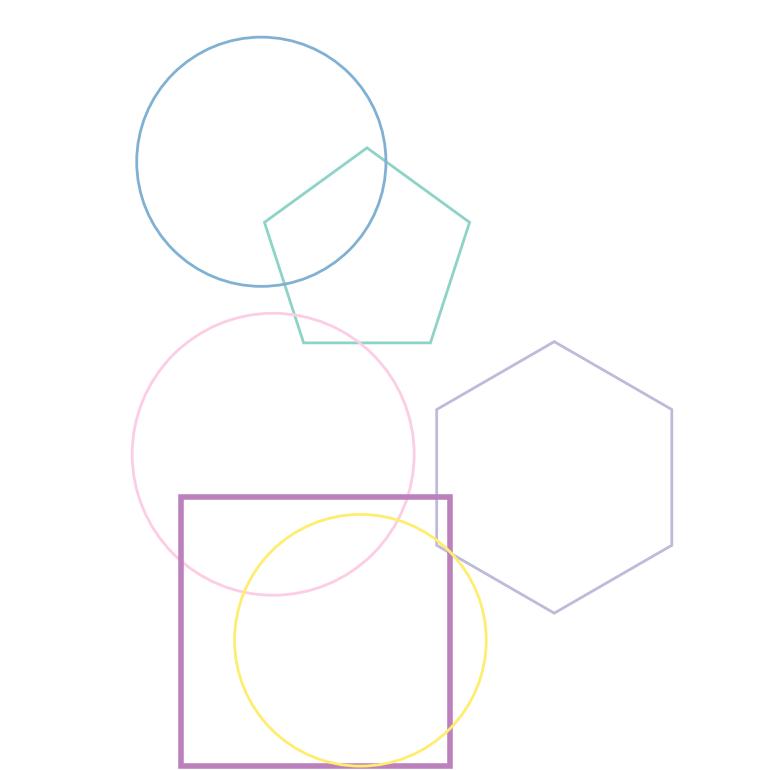[{"shape": "pentagon", "thickness": 1, "radius": 0.7, "center": [0.477, 0.668]}, {"shape": "hexagon", "thickness": 1, "radius": 0.88, "center": [0.72, 0.38]}, {"shape": "circle", "thickness": 1, "radius": 0.81, "center": [0.339, 0.79]}, {"shape": "circle", "thickness": 1, "radius": 0.92, "center": [0.355, 0.41]}, {"shape": "square", "thickness": 2, "radius": 0.87, "center": [0.41, 0.179]}, {"shape": "circle", "thickness": 1, "radius": 0.82, "center": [0.468, 0.168]}]